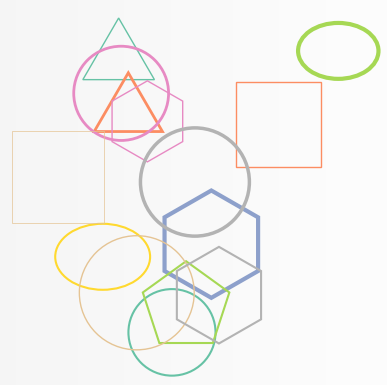[{"shape": "triangle", "thickness": 1, "radius": 0.53, "center": [0.306, 0.846]}, {"shape": "circle", "thickness": 1.5, "radius": 0.56, "center": [0.444, 0.137]}, {"shape": "triangle", "thickness": 2, "radius": 0.51, "center": [0.331, 0.709]}, {"shape": "square", "thickness": 1, "radius": 0.55, "center": [0.719, 0.676]}, {"shape": "hexagon", "thickness": 3, "radius": 0.7, "center": [0.545, 0.366]}, {"shape": "hexagon", "thickness": 1, "radius": 0.53, "center": [0.38, 0.685]}, {"shape": "circle", "thickness": 2, "radius": 0.61, "center": [0.313, 0.758]}, {"shape": "pentagon", "thickness": 1.5, "radius": 0.59, "center": [0.48, 0.204]}, {"shape": "oval", "thickness": 3, "radius": 0.52, "center": [0.873, 0.868]}, {"shape": "oval", "thickness": 1.5, "radius": 0.61, "center": [0.265, 0.333]}, {"shape": "circle", "thickness": 1, "radius": 0.74, "center": [0.353, 0.24]}, {"shape": "square", "thickness": 0.5, "radius": 0.59, "center": [0.151, 0.54]}, {"shape": "hexagon", "thickness": 1.5, "radius": 0.63, "center": [0.565, 0.233]}, {"shape": "circle", "thickness": 2.5, "radius": 0.7, "center": [0.503, 0.527]}]